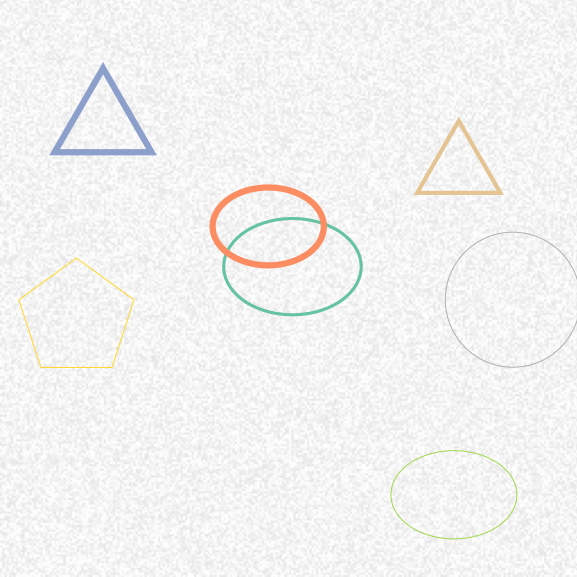[{"shape": "oval", "thickness": 1.5, "radius": 0.6, "center": [0.506, 0.537]}, {"shape": "oval", "thickness": 3, "radius": 0.48, "center": [0.464, 0.607]}, {"shape": "triangle", "thickness": 3, "radius": 0.48, "center": [0.178, 0.784]}, {"shape": "oval", "thickness": 0.5, "radius": 0.55, "center": [0.786, 0.142]}, {"shape": "pentagon", "thickness": 0.5, "radius": 0.52, "center": [0.132, 0.448]}, {"shape": "triangle", "thickness": 2, "radius": 0.42, "center": [0.794, 0.707]}, {"shape": "circle", "thickness": 0.5, "radius": 0.58, "center": [0.888, 0.48]}]